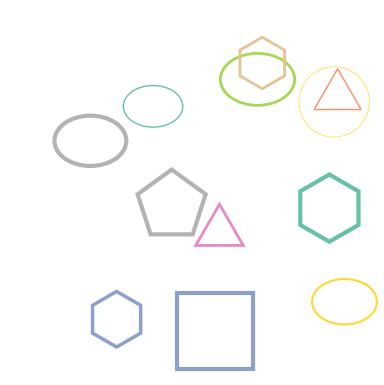[{"shape": "oval", "thickness": 1, "radius": 0.39, "center": [0.397, 0.724]}, {"shape": "hexagon", "thickness": 3, "radius": 0.44, "center": [0.856, 0.459]}, {"shape": "triangle", "thickness": 1, "radius": 0.35, "center": [0.877, 0.751]}, {"shape": "hexagon", "thickness": 2.5, "radius": 0.36, "center": [0.303, 0.171]}, {"shape": "square", "thickness": 3, "radius": 0.49, "center": [0.559, 0.14]}, {"shape": "triangle", "thickness": 2, "radius": 0.36, "center": [0.57, 0.398]}, {"shape": "oval", "thickness": 2, "radius": 0.48, "center": [0.669, 0.794]}, {"shape": "circle", "thickness": 0.5, "radius": 0.46, "center": [0.868, 0.735]}, {"shape": "oval", "thickness": 1.5, "radius": 0.42, "center": [0.895, 0.216]}, {"shape": "hexagon", "thickness": 2, "radius": 0.33, "center": [0.681, 0.836]}, {"shape": "pentagon", "thickness": 3, "radius": 0.46, "center": [0.446, 0.467]}, {"shape": "oval", "thickness": 3, "radius": 0.47, "center": [0.235, 0.634]}]